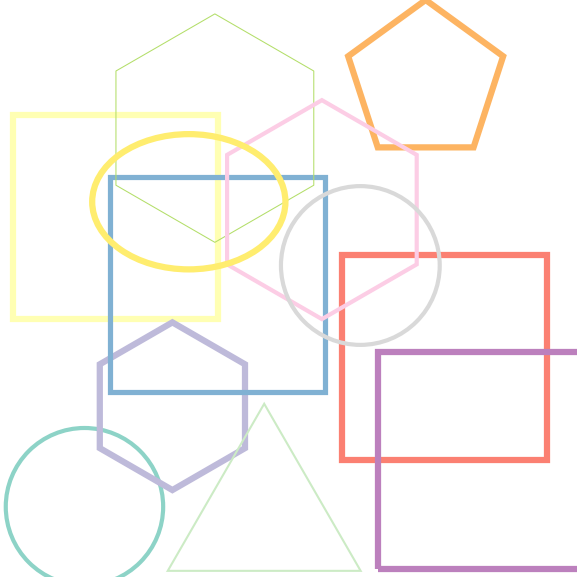[{"shape": "circle", "thickness": 2, "radius": 0.68, "center": [0.146, 0.122]}, {"shape": "square", "thickness": 3, "radius": 0.89, "center": [0.201, 0.623]}, {"shape": "hexagon", "thickness": 3, "radius": 0.73, "center": [0.299, 0.296]}, {"shape": "square", "thickness": 3, "radius": 0.89, "center": [0.77, 0.38]}, {"shape": "square", "thickness": 2.5, "radius": 0.93, "center": [0.376, 0.506]}, {"shape": "pentagon", "thickness": 3, "radius": 0.71, "center": [0.737, 0.858]}, {"shape": "hexagon", "thickness": 0.5, "radius": 0.99, "center": [0.372, 0.777]}, {"shape": "hexagon", "thickness": 2, "radius": 0.95, "center": [0.557, 0.636]}, {"shape": "circle", "thickness": 2, "radius": 0.69, "center": [0.624, 0.539]}, {"shape": "square", "thickness": 3, "radius": 0.94, "center": [0.842, 0.202]}, {"shape": "triangle", "thickness": 1, "radius": 0.96, "center": [0.457, 0.107]}, {"shape": "oval", "thickness": 3, "radius": 0.84, "center": [0.327, 0.65]}]